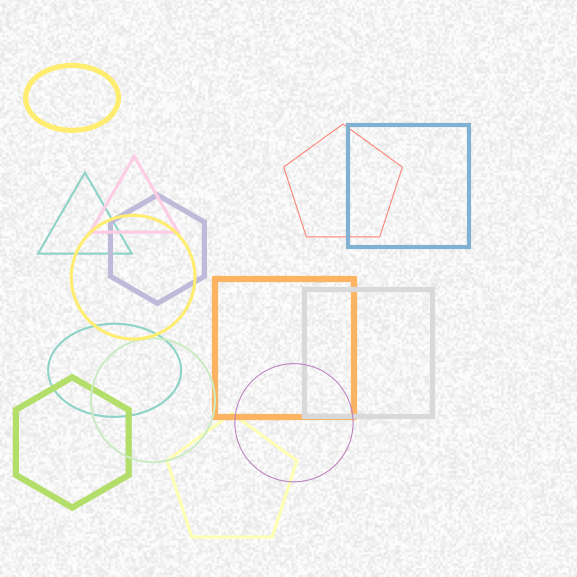[{"shape": "oval", "thickness": 1, "radius": 0.58, "center": [0.198, 0.358]}, {"shape": "triangle", "thickness": 1, "radius": 0.47, "center": [0.147, 0.607]}, {"shape": "pentagon", "thickness": 1.5, "radius": 0.59, "center": [0.402, 0.165]}, {"shape": "hexagon", "thickness": 2.5, "radius": 0.47, "center": [0.273, 0.568]}, {"shape": "pentagon", "thickness": 0.5, "radius": 0.54, "center": [0.594, 0.676]}, {"shape": "square", "thickness": 2, "radius": 0.52, "center": [0.708, 0.677]}, {"shape": "square", "thickness": 3, "radius": 0.6, "center": [0.493, 0.396]}, {"shape": "hexagon", "thickness": 3, "radius": 0.56, "center": [0.125, 0.233]}, {"shape": "triangle", "thickness": 1.5, "radius": 0.44, "center": [0.232, 0.641]}, {"shape": "square", "thickness": 2.5, "radius": 0.55, "center": [0.637, 0.388]}, {"shape": "circle", "thickness": 0.5, "radius": 0.51, "center": [0.509, 0.267]}, {"shape": "circle", "thickness": 1, "radius": 0.54, "center": [0.265, 0.306]}, {"shape": "oval", "thickness": 2.5, "radius": 0.4, "center": [0.125, 0.83]}, {"shape": "circle", "thickness": 1.5, "radius": 0.54, "center": [0.23, 0.519]}]